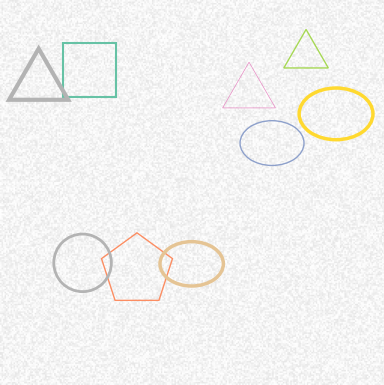[{"shape": "square", "thickness": 1.5, "radius": 0.35, "center": [0.233, 0.818]}, {"shape": "pentagon", "thickness": 1, "radius": 0.48, "center": [0.356, 0.298]}, {"shape": "oval", "thickness": 1, "radius": 0.42, "center": [0.707, 0.628]}, {"shape": "triangle", "thickness": 0.5, "radius": 0.4, "center": [0.647, 0.759]}, {"shape": "triangle", "thickness": 1, "radius": 0.33, "center": [0.795, 0.857]}, {"shape": "oval", "thickness": 2.5, "radius": 0.48, "center": [0.873, 0.704]}, {"shape": "oval", "thickness": 2.5, "radius": 0.41, "center": [0.498, 0.315]}, {"shape": "triangle", "thickness": 3, "radius": 0.44, "center": [0.1, 0.785]}, {"shape": "circle", "thickness": 2, "radius": 0.37, "center": [0.215, 0.317]}]